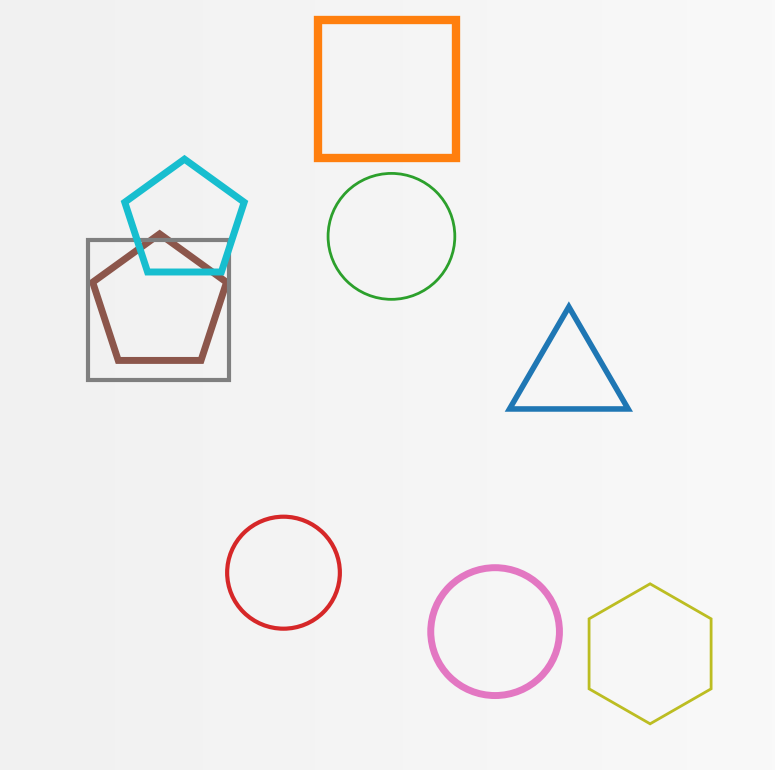[{"shape": "triangle", "thickness": 2, "radius": 0.44, "center": [0.734, 0.513]}, {"shape": "square", "thickness": 3, "radius": 0.45, "center": [0.499, 0.884]}, {"shape": "circle", "thickness": 1, "radius": 0.41, "center": [0.505, 0.693]}, {"shape": "circle", "thickness": 1.5, "radius": 0.36, "center": [0.366, 0.256]}, {"shape": "pentagon", "thickness": 2.5, "radius": 0.45, "center": [0.206, 0.605]}, {"shape": "circle", "thickness": 2.5, "radius": 0.42, "center": [0.639, 0.18]}, {"shape": "square", "thickness": 1.5, "radius": 0.46, "center": [0.204, 0.598]}, {"shape": "hexagon", "thickness": 1, "radius": 0.45, "center": [0.839, 0.151]}, {"shape": "pentagon", "thickness": 2.5, "radius": 0.41, "center": [0.238, 0.712]}]